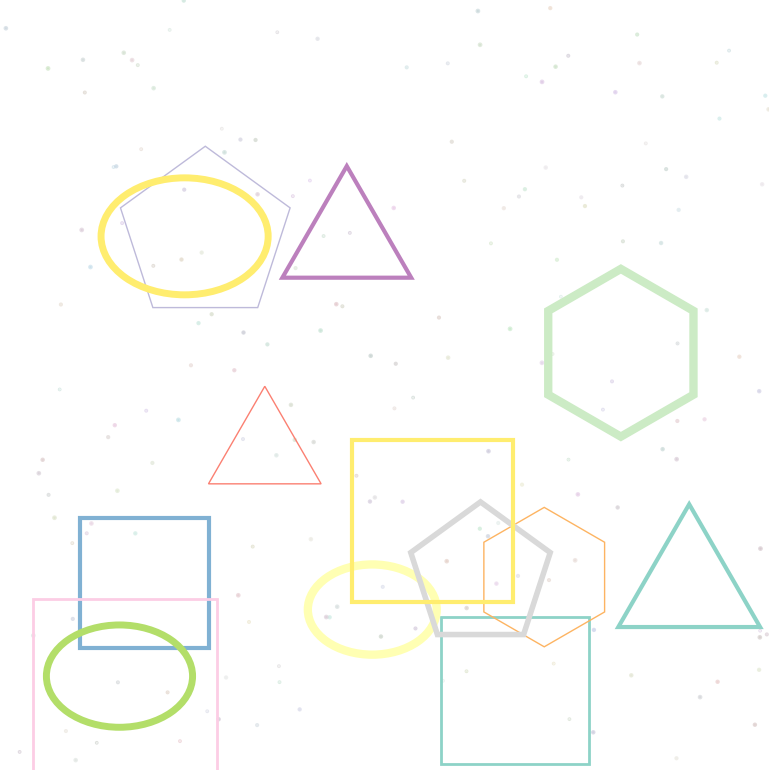[{"shape": "triangle", "thickness": 1.5, "radius": 0.53, "center": [0.895, 0.239]}, {"shape": "square", "thickness": 1, "radius": 0.48, "center": [0.669, 0.103]}, {"shape": "oval", "thickness": 3, "radius": 0.42, "center": [0.483, 0.208]}, {"shape": "pentagon", "thickness": 0.5, "radius": 0.58, "center": [0.267, 0.694]}, {"shape": "triangle", "thickness": 0.5, "radius": 0.42, "center": [0.344, 0.414]}, {"shape": "square", "thickness": 1.5, "radius": 0.42, "center": [0.187, 0.243]}, {"shape": "hexagon", "thickness": 0.5, "radius": 0.45, "center": [0.707, 0.251]}, {"shape": "oval", "thickness": 2.5, "radius": 0.47, "center": [0.155, 0.122]}, {"shape": "square", "thickness": 1, "radius": 0.59, "center": [0.162, 0.103]}, {"shape": "pentagon", "thickness": 2, "radius": 0.48, "center": [0.624, 0.253]}, {"shape": "triangle", "thickness": 1.5, "radius": 0.48, "center": [0.45, 0.688]}, {"shape": "hexagon", "thickness": 3, "radius": 0.54, "center": [0.806, 0.542]}, {"shape": "square", "thickness": 1.5, "radius": 0.53, "center": [0.562, 0.323]}, {"shape": "oval", "thickness": 2.5, "radius": 0.54, "center": [0.24, 0.693]}]